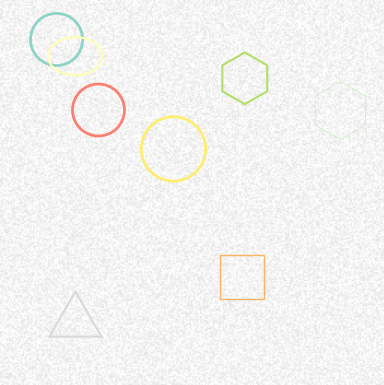[{"shape": "circle", "thickness": 2, "radius": 0.34, "center": [0.147, 0.897]}, {"shape": "oval", "thickness": 1.5, "radius": 0.35, "center": [0.195, 0.854]}, {"shape": "circle", "thickness": 2, "radius": 0.34, "center": [0.256, 0.714]}, {"shape": "square", "thickness": 1, "radius": 0.29, "center": [0.629, 0.281]}, {"shape": "hexagon", "thickness": 1.5, "radius": 0.34, "center": [0.636, 0.797]}, {"shape": "triangle", "thickness": 1.5, "radius": 0.39, "center": [0.196, 0.165]}, {"shape": "hexagon", "thickness": 0.5, "radius": 0.38, "center": [0.884, 0.713]}, {"shape": "circle", "thickness": 2, "radius": 0.42, "center": [0.45, 0.613]}]